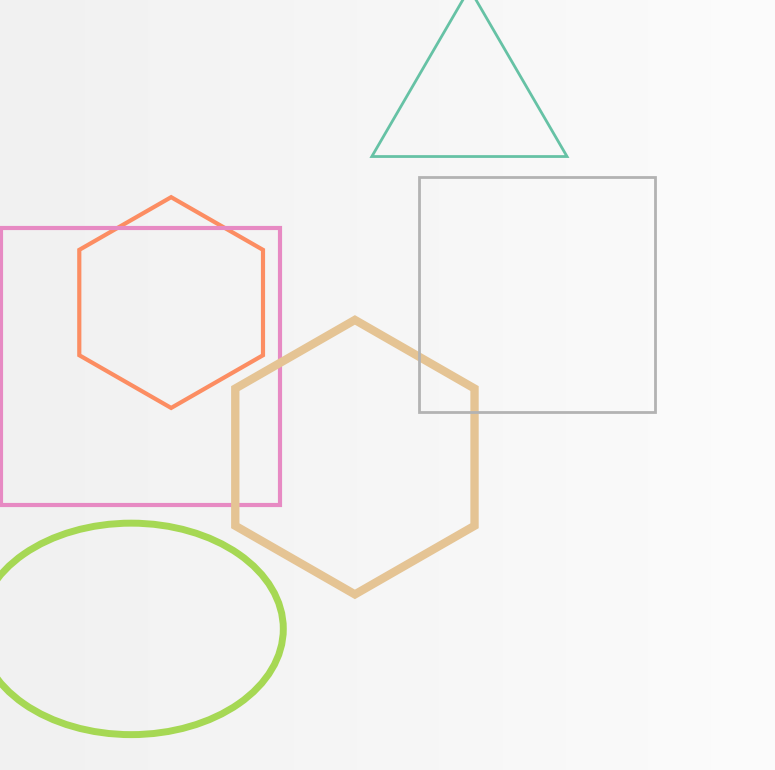[{"shape": "triangle", "thickness": 1, "radius": 0.73, "center": [0.606, 0.869]}, {"shape": "hexagon", "thickness": 1.5, "radius": 0.68, "center": [0.221, 0.607]}, {"shape": "square", "thickness": 1.5, "radius": 0.9, "center": [0.181, 0.524]}, {"shape": "oval", "thickness": 2.5, "radius": 0.98, "center": [0.169, 0.183]}, {"shape": "hexagon", "thickness": 3, "radius": 0.89, "center": [0.458, 0.406]}, {"shape": "square", "thickness": 1, "radius": 0.76, "center": [0.693, 0.618]}]